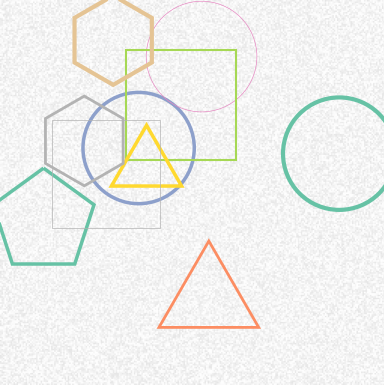[{"shape": "pentagon", "thickness": 2.5, "radius": 0.69, "center": [0.113, 0.426]}, {"shape": "circle", "thickness": 3, "radius": 0.73, "center": [0.881, 0.601]}, {"shape": "triangle", "thickness": 2, "radius": 0.75, "center": [0.542, 0.224]}, {"shape": "circle", "thickness": 2.5, "radius": 0.72, "center": [0.36, 0.615]}, {"shape": "circle", "thickness": 0.5, "radius": 0.72, "center": [0.524, 0.853]}, {"shape": "square", "thickness": 1.5, "radius": 0.71, "center": [0.47, 0.727]}, {"shape": "triangle", "thickness": 2.5, "radius": 0.53, "center": [0.381, 0.569]}, {"shape": "hexagon", "thickness": 3, "radius": 0.58, "center": [0.294, 0.896]}, {"shape": "hexagon", "thickness": 2, "radius": 0.58, "center": [0.219, 0.634]}, {"shape": "square", "thickness": 0.5, "radius": 0.7, "center": [0.276, 0.549]}]